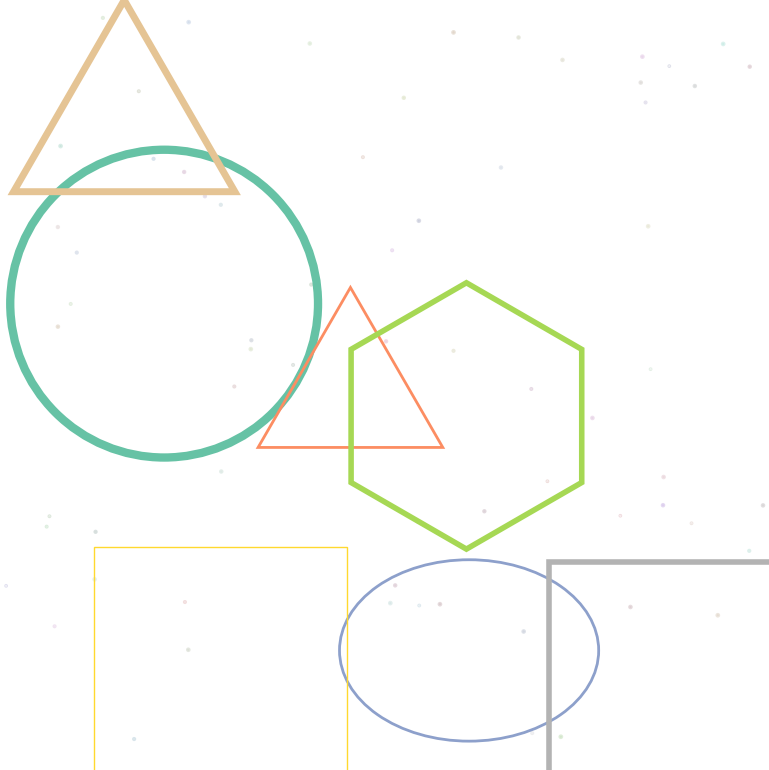[{"shape": "circle", "thickness": 3, "radius": 1.0, "center": [0.213, 0.606]}, {"shape": "triangle", "thickness": 1, "radius": 0.69, "center": [0.455, 0.488]}, {"shape": "oval", "thickness": 1, "radius": 0.84, "center": [0.609, 0.155]}, {"shape": "hexagon", "thickness": 2, "radius": 0.86, "center": [0.606, 0.46]}, {"shape": "square", "thickness": 0.5, "radius": 0.82, "center": [0.287, 0.125]}, {"shape": "triangle", "thickness": 2.5, "radius": 0.83, "center": [0.161, 0.834]}, {"shape": "square", "thickness": 2, "radius": 0.75, "center": [0.863, 0.12]}]